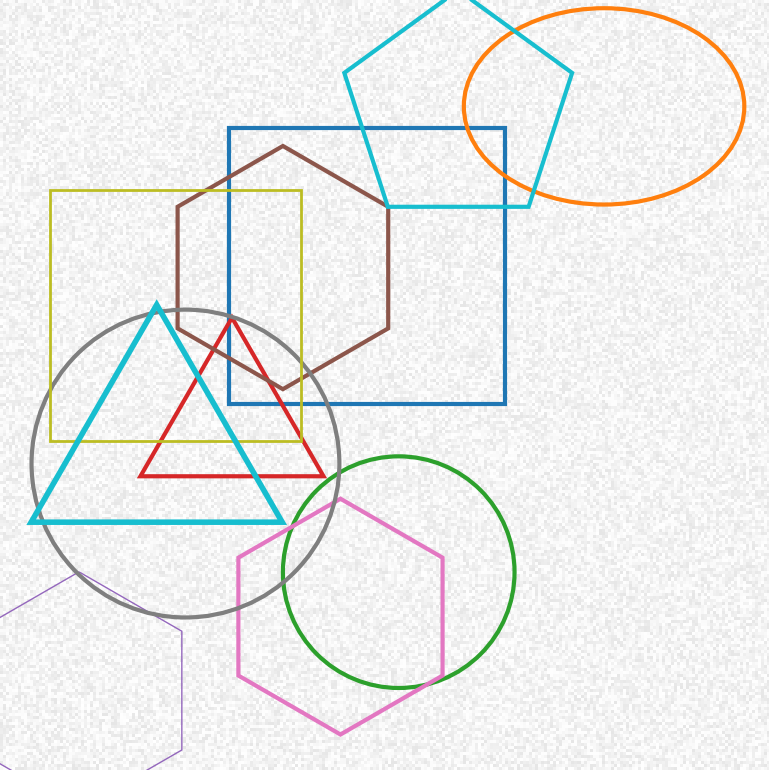[{"shape": "square", "thickness": 1.5, "radius": 0.9, "center": [0.477, 0.655]}, {"shape": "oval", "thickness": 1.5, "radius": 0.91, "center": [0.785, 0.862]}, {"shape": "circle", "thickness": 1.5, "radius": 0.75, "center": [0.518, 0.257]}, {"shape": "triangle", "thickness": 1.5, "radius": 0.69, "center": [0.301, 0.45]}, {"shape": "hexagon", "thickness": 0.5, "radius": 0.77, "center": [0.103, 0.103]}, {"shape": "hexagon", "thickness": 1.5, "radius": 0.79, "center": [0.367, 0.652]}, {"shape": "hexagon", "thickness": 1.5, "radius": 0.77, "center": [0.442, 0.199]}, {"shape": "circle", "thickness": 1.5, "radius": 1.0, "center": [0.241, 0.398]}, {"shape": "square", "thickness": 1, "radius": 0.81, "center": [0.228, 0.59]}, {"shape": "triangle", "thickness": 2, "radius": 0.94, "center": [0.203, 0.416]}, {"shape": "pentagon", "thickness": 1.5, "radius": 0.78, "center": [0.595, 0.857]}]